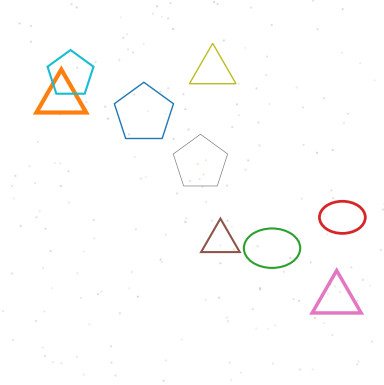[{"shape": "pentagon", "thickness": 1, "radius": 0.4, "center": [0.374, 0.706]}, {"shape": "triangle", "thickness": 3, "radius": 0.37, "center": [0.159, 0.745]}, {"shape": "oval", "thickness": 1.5, "radius": 0.37, "center": [0.707, 0.355]}, {"shape": "oval", "thickness": 2, "radius": 0.3, "center": [0.889, 0.435]}, {"shape": "triangle", "thickness": 1.5, "radius": 0.29, "center": [0.573, 0.374]}, {"shape": "triangle", "thickness": 2.5, "radius": 0.37, "center": [0.874, 0.224]}, {"shape": "pentagon", "thickness": 0.5, "radius": 0.37, "center": [0.521, 0.577]}, {"shape": "triangle", "thickness": 1, "radius": 0.35, "center": [0.552, 0.817]}, {"shape": "pentagon", "thickness": 1.5, "radius": 0.31, "center": [0.183, 0.807]}]